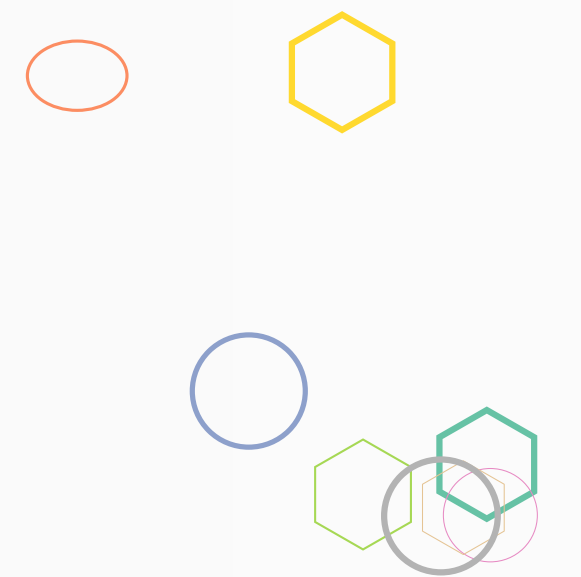[{"shape": "hexagon", "thickness": 3, "radius": 0.47, "center": [0.838, 0.195]}, {"shape": "oval", "thickness": 1.5, "radius": 0.43, "center": [0.133, 0.868]}, {"shape": "circle", "thickness": 2.5, "radius": 0.49, "center": [0.428, 0.322]}, {"shape": "circle", "thickness": 0.5, "radius": 0.4, "center": [0.844, 0.107]}, {"shape": "hexagon", "thickness": 1, "radius": 0.48, "center": [0.625, 0.143]}, {"shape": "hexagon", "thickness": 3, "radius": 0.5, "center": [0.589, 0.874]}, {"shape": "hexagon", "thickness": 0.5, "radius": 0.41, "center": [0.797, 0.12]}, {"shape": "circle", "thickness": 3, "radius": 0.49, "center": [0.759, 0.106]}]